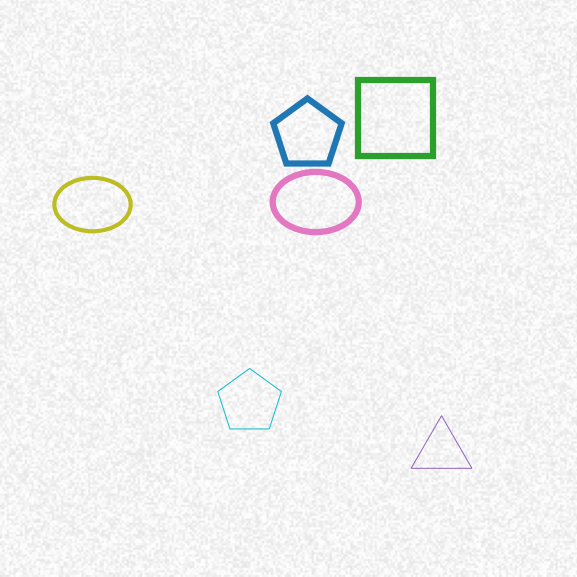[{"shape": "pentagon", "thickness": 3, "radius": 0.31, "center": [0.532, 0.766]}, {"shape": "square", "thickness": 3, "radius": 0.33, "center": [0.685, 0.795]}, {"shape": "triangle", "thickness": 0.5, "radius": 0.3, "center": [0.765, 0.219]}, {"shape": "oval", "thickness": 3, "radius": 0.37, "center": [0.547, 0.649]}, {"shape": "oval", "thickness": 2, "radius": 0.33, "center": [0.16, 0.645]}, {"shape": "pentagon", "thickness": 0.5, "radius": 0.29, "center": [0.432, 0.303]}]